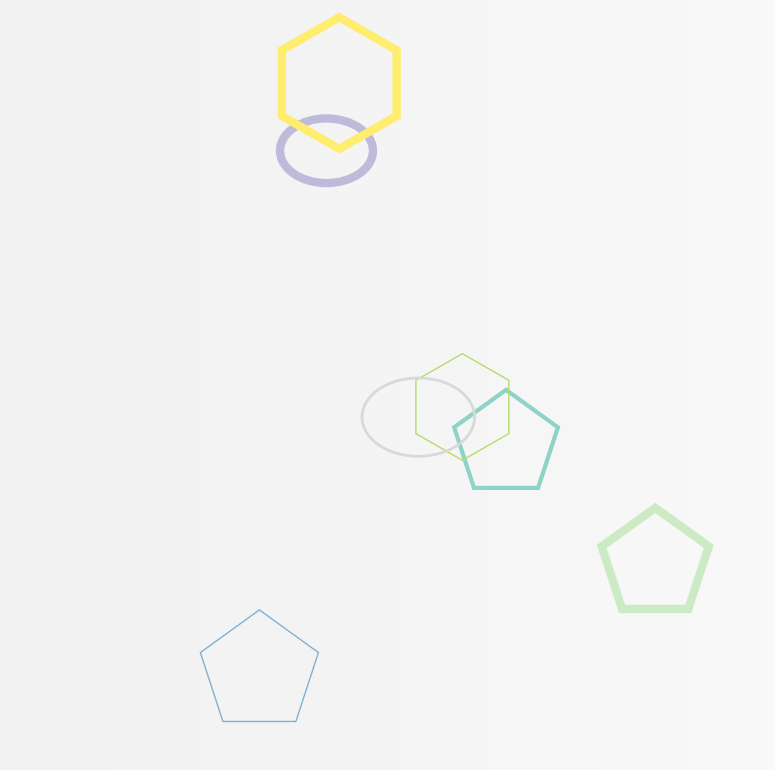[{"shape": "pentagon", "thickness": 1.5, "radius": 0.35, "center": [0.653, 0.423]}, {"shape": "oval", "thickness": 3, "radius": 0.3, "center": [0.421, 0.804]}, {"shape": "pentagon", "thickness": 0.5, "radius": 0.4, "center": [0.335, 0.128]}, {"shape": "hexagon", "thickness": 0.5, "radius": 0.35, "center": [0.597, 0.471]}, {"shape": "oval", "thickness": 1, "radius": 0.36, "center": [0.54, 0.458]}, {"shape": "pentagon", "thickness": 3, "radius": 0.36, "center": [0.845, 0.268]}, {"shape": "hexagon", "thickness": 3, "radius": 0.43, "center": [0.438, 0.892]}]